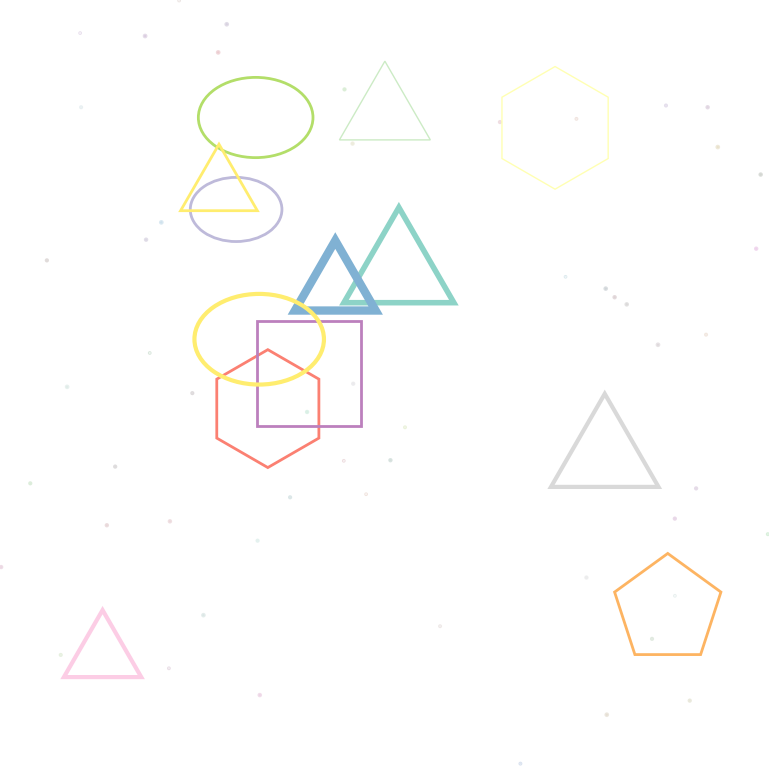[{"shape": "triangle", "thickness": 2, "radius": 0.41, "center": [0.518, 0.648]}, {"shape": "hexagon", "thickness": 0.5, "radius": 0.4, "center": [0.721, 0.834]}, {"shape": "oval", "thickness": 1, "radius": 0.3, "center": [0.307, 0.728]}, {"shape": "hexagon", "thickness": 1, "radius": 0.38, "center": [0.348, 0.469]}, {"shape": "triangle", "thickness": 3, "radius": 0.3, "center": [0.435, 0.627]}, {"shape": "pentagon", "thickness": 1, "radius": 0.36, "center": [0.867, 0.209]}, {"shape": "oval", "thickness": 1, "radius": 0.37, "center": [0.332, 0.847]}, {"shape": "triangle", "thickness": 1.5, "radius": 0.29, "center": [0.133, 0.15]}, {"shape": "triangle", "thickness": 1.5, "radius": 0.4, "center": [0.785, 0.408]}, {"shape": "square", "thickness": 1, "radius": 0.34, "center": [0.401, 0.515]}, {"shape": "triangle", "thickness": 0.5, "radius": 0.34, "center": [0.5, 0.852]}, {"shape": "oval", "thickness": 1.5, "radius": 0.42, "center": [0.337, 0.559]}, {"shape": "triangle", "thickness": 1, "radius": 0.29, "center": [0.284, 0.755]}]